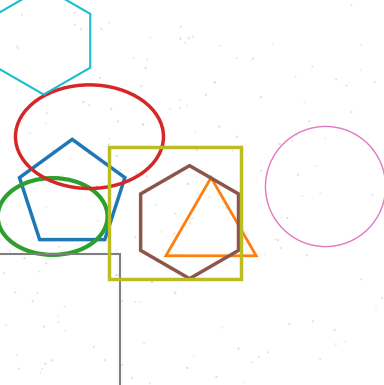[{"shape": "pentagon", "thickness": 2.5, "radius": 0.72, "center": [0.188, 0.494]}, {"shape": "triangle", "thickness": 2, "radius": 0.68, "center": [0.548, 0.403]}, {"shape": "oval", "thickness": 3, "radius": 0.71, "center": [0.137, 0.438]}, {"shape": "oval", "thickness": 2.5, "radius": 0.96, "center": [0.232, 0.645]}, {"shape": "hexagon", "thickness": 2.5, "radius": 0.73, "center": [0.492, 0.423]}, {"shape": "circle", "thickness": 1, "radius": 0.78, "center": [0.846, 0.516]}, {"shape": "square", "thickness": 1.5, "radius": 0.92, "center": [0.127, 0.155]}, {"shape": "square", "thickness": 2.5, "radius": 0.86, "center": [0.456, 0.448]}, {"shape": "hexagon", "thickness": 1.5, "radius": 0.7, "center": [0.113, 0.894]}]